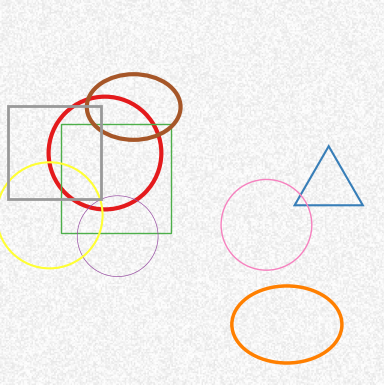[{"shape": "circle", "thickness": 3, "radius": 0.73, "center": [0.273, 0.603]}, {"shape": "triangle", "thickness": 1.5, "radius": 0.51, "center": [0.854, 0.518]}, {"shape": "square", "thickness": 1, "radius": 0.71, "center": [0.301, 0.536]}, {"shape": "circle", "thickness": 0.5, "radius": 0.52, "center": [0.306, 0.387]}, {"shape": "oval", "thickness": 2.5, "radius": 0.71, "center": [0.745, 0.157]}, {"shape": "circle", "thickness": 1.5, "radius": 0.69, "center": [0.129, 0.441]}, {"shape": "oval", "thickness": 3, "radius": 0.61, "center": [0.347, 0.722]}, {"shape": "circle", "thickness": 1, "radius": 0.59, "center": [0.692, 0.416]}, {"shape": "square", "thickness": 2, "radius": 0.6, "center": [0.142, 0.603]}]